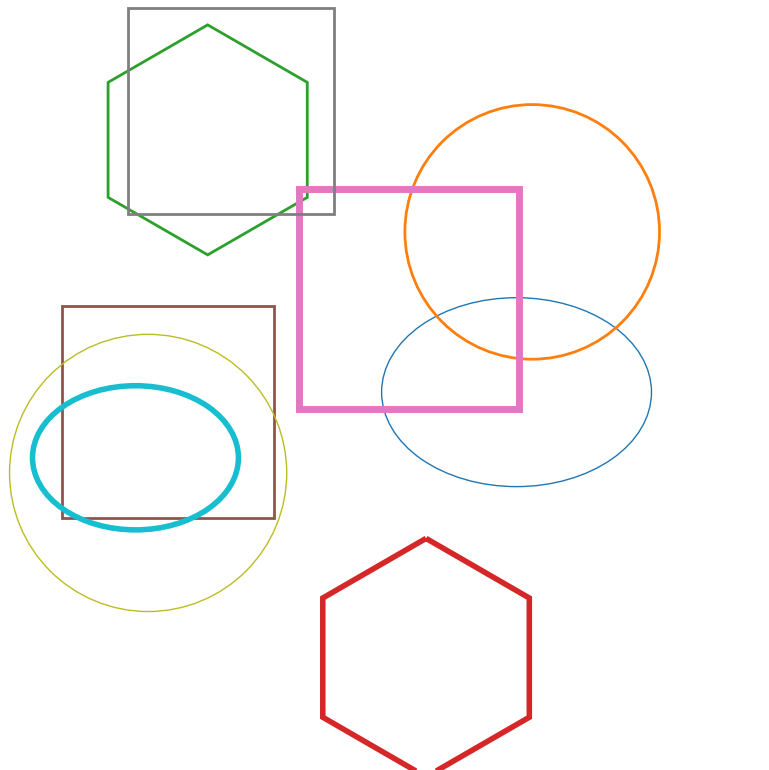[{"shape": "oval", "thickness": 0.5, "radius": 0.88, "center": [0.671, 0.491]}, {"shape": "circle", "thickness": 1, "radius": 0.83, "center": [0.691, 0.699]}, {"shape": "hexagon", "thickness": 1, "radius": 0.75, "center": [0.27, 0.818]}, {"shape": "hexagon", "thickness": 2, "radius": 0.77, "center": [0.553, 0.146]}, {"shape": "square", "thickness": 1, "radius": 0.69, "center": [0.218, 0.465]}, {"shape": "square", "thickness": 2.5, "radius": 0.71, "center": [0.531, 0.612]}, {"shape": "square", "thickness": 1, "radius": 0.67, "center": [0.3, 0.856]}, {"shape": "circle", "thickness": 0.5, "radius": 0.9, "center": [0.192, 0.386]}, {"shape": "oval", "thickness": 2, "radius": 0.67, "center": [0.176, 0.405]}]